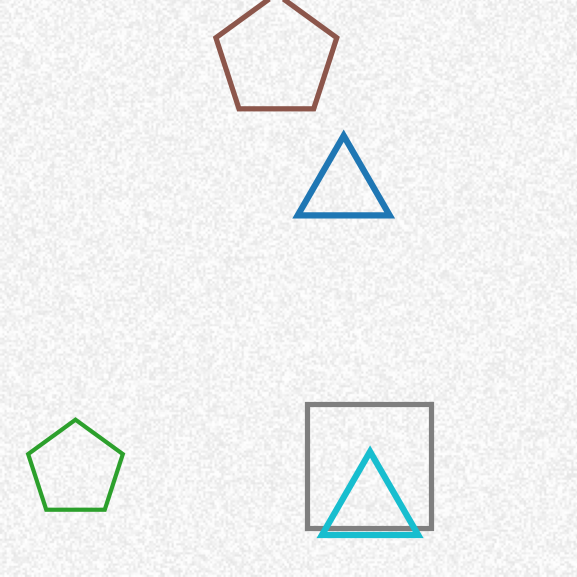[{"shape": "triangle", "thickness": 3, "radius": 0.46, "center": [0.595, 0.672]}, {"shape": "pentagon", "thickness": 2, "radius": 0.43, "center": [0.131, 0.186]}, {"shape": "pentagon", "thickness": 2.5, "radius": 0.55, "center": [0.479, 0.9]}, {"shape": "square", "thickness": 2.5, "radius": 0.54, "center": [0.639, 0.192]}, {"shape": "triangle", "thickness": 3, "radius": 0.48, "center": [0.641, 0.121]}]